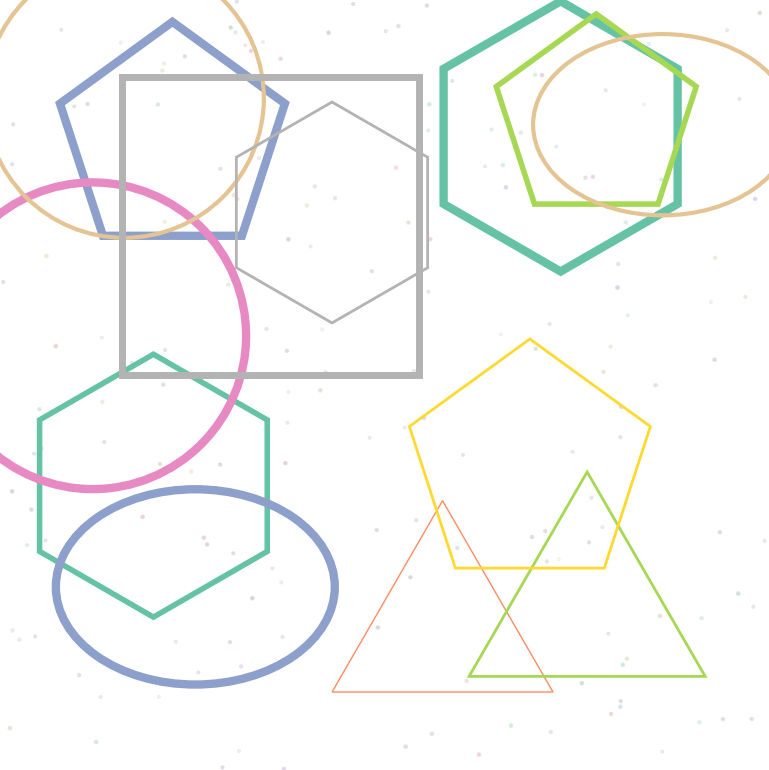[{"shape": "hexagon", "thickness": 2, "radius": 0.85, "center": [0.199, 0.369]}, {"shape": "hexagon", "thickness": 3, "radius": 0.88, "center": [0.728, 0.823]}, {"shape": "triangle", "thickness": 0.5, "radius": 0.83, "center": [0.575, 0.184]}, {"shape": "oval", "thickness": 3, "radius": 0.91, "center": [0.254, 0.238]}, {"shape": "pentagon", "thickness": 3, "radius": 0.77, "center": [0.224, 0.818]}, {"shape": "circle", "thickness": 3, "radius": 1.0, "center": [0.12, 0.564]}, {"shape": "pentagon", "thickness": 2, "radius": 0.68, "center": [0.774, 0.845]}, {"shape": "triangle", "thickness": 1, "radius": 0.89, "center": [0.763, 0.21]}, {"shape": "pentagon", "thickness": 1, "radius": 0.82, "center": [0.688, 0.395]}, {"shape": "oval", "thickness": 1.5, "radius": 0.84, "center": [0.86, 0.838]}, {"shape": "circle", "thickness": 1.5, "radius": 0.91, "center": [0.162, 0.872]}, {"shape": "square", "thickness": 2.5, "radius": 0.97, "center": [0.351, 0.706]}, {"shape": "hexagon", "thickness": 1, "radius": 0.72, "center": [0.431, 0.724]}]